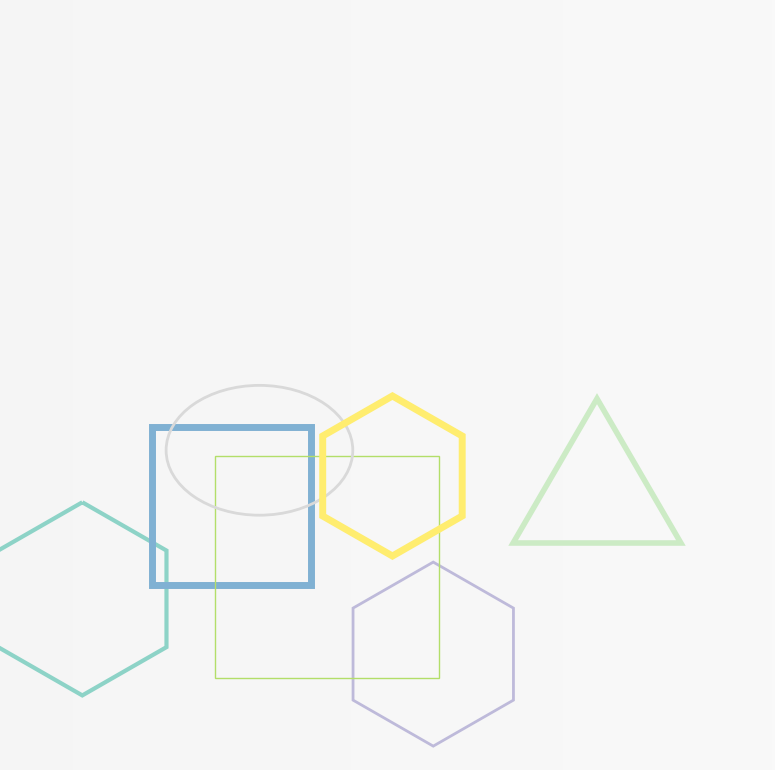[{"shape": "hexagon", "thickness": 1.5, "radius": 0.63, "center": [0.106, 0.222]}, {"shape": "hexagon", "thickness": 1, "radius": 0.6, "center": [0.559, 0.151]}, {"shape": "square", "thickness": 2.5, "radius": 0.51, "center": [0.299, 0.342]}, {"shape": "square", "thickness": 0.5, "radius": 0.72, "center": [0.422, 0.264]}, {"shape": "oval", "thickness": 1, "radius": 0.6, "center": [0.335, 0.415]}, {"shape": "triangle", "thickness": 2, "radius": 0.62, "center": [0.77, 0.357]}, {"shape": "hexagon", "thickness": 2.5, "radius": 0.52, "center": [0.506, 0.382]}]